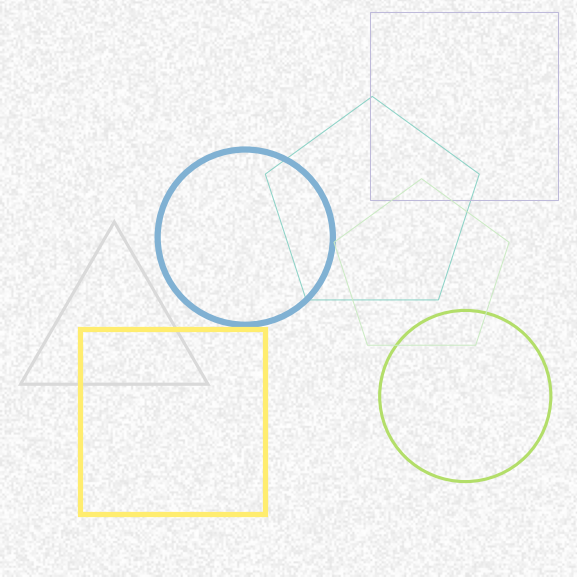[{"shape": "pentagon", "thickness": 0.5, "radius": 0.97, "center": [0.645, 0.637]}, {"shape": "square", "thickness": 0.5, "radius": 0.82, "center": [0.803, 0.815]}, {"shape": "circle", "thickness": 3, "radius": 0.76, "center": [0.425, 0.589]}, {"shape": "circle", "thickness": 1.5, "radius": 0.74, "center": [0.806, 0.313]}, {"shape": "triangle", "thickness": 1.5, "radius": 0.94, "center": [0.198, 0.427]}, {"shape": "pentagon", "thickness": 0.5, "radius": 0.8, "center": [0.73, 0.53]}, {"shape": "square", "thickness": 2.5, "radius": 0.8, "center": [0.299, 0.269]}]